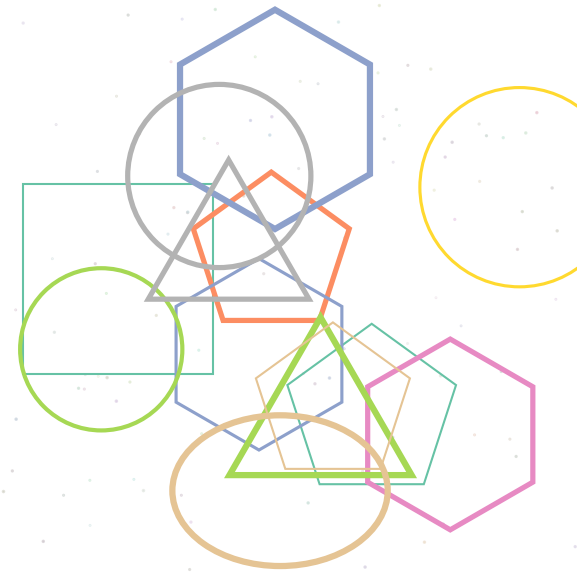[{"shape": "square", "thickness": 1, "radius": 0.82, "center": [0.205, 0.516]}, {"shape": "pentagon", "thickness": 1, "radius": 0.77, "center": [0.644, 0.285]}, {"shape": "pentagon", "thickness": 2.5, "radius": 0.71, "center": [0.47, 0.559]}, {"shape": "hexagon", "thickness": 1.5, "radius": 0.83, "center": [0.448, 0.386]}, {"shape": "hexagon", "thickness": 3, "radius": 0.95, "center": [0.476, 0.792]}, {"shape": "hexagon", "thickness": 2.5, "radius": 0.83, "center": [0.78, 0.247]}, {"shape": "triangle", "thickness": 3, "radius": 0.91, "center": [0.555, 0.267]}, {"shape": "circle", "thickness": 2, "radius": 0.7, "center": [0.175, 0.394]}, {"shape": "circle", "thickness": 1.5, "radius": 0.86, "center": [0.9, 0.675]}, {"shape": "pentagon", "thickness": 1, "radius": 0.7, "center": [0.576, 0.301]}, {"shape": "oval", "thickness": 3, "radius": 0.93, "center": [0.485, 0.15]}, {"shape": "triangle", "thickness": 2.5, "radius": 0.8, "center": [0.396, 0.561]}, {"shape": "circle", "thickness": 2.5, "radius": 0.79, "center": [0.38, 0.694]}]